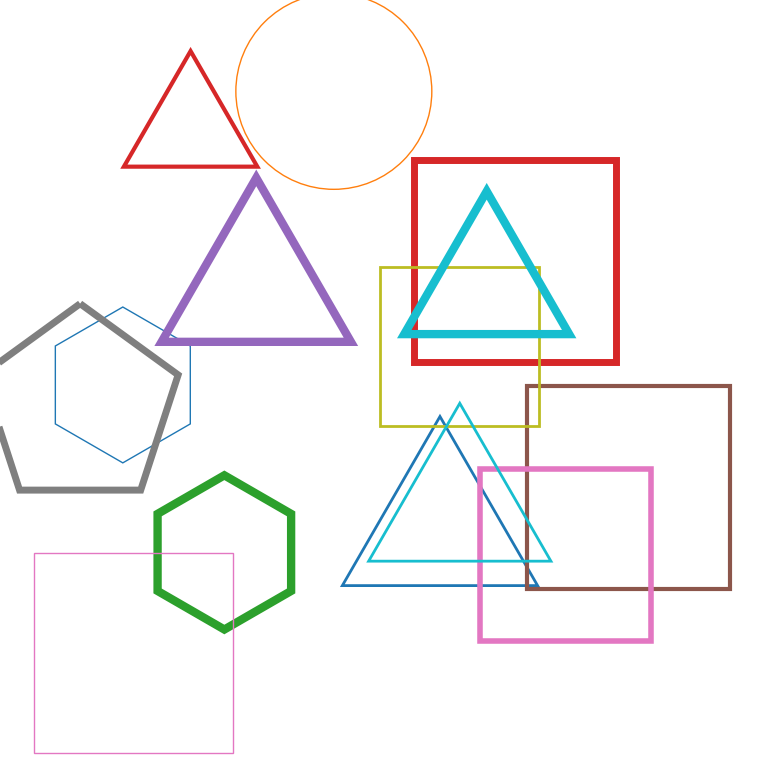[{"shape": "triangle", "thickness": 1, "radius": 0.73, "center": [0.571, 0.313]}, {"shape": "hexagon", "thickness": 0.5, "radius": 0.51, "center": [0.16, 0.5]}, {"shape": "circle", "thickness": 0.5, "radius": 0.64, "center": [0.434, 0.881]}, {"shape": "hexagon", "thickness": 3, "radius": 0.5, "center": [0.291, 0.283]}, {"shape": "square", "thickness": 2.5, "radius": 0.66, "center": [0.668, 0.661]}, {"shape": "triangle", "thickness": 1.5, "radius": 0.5, "center": [0.248, 0.834]}, {"shape": "triangle", "thickness": 3, "radius": 0.71, "center": [0.333, 0.627]}, {"shape": "square", "thickness": 1.5, "radius": 0.66, "center": [0.816, 0.367]}, {"shape": "square", "thickness": 2, "radius": 0.56, "center": [0.735, 0.279]}, {"shape": "square", "thickness": 0.5, "radius": 0.65, "center": [0.173, 0.152]}, {"shape": "pentagon", "thickness": 2.5, "radius": 0.67, "center": [0.104, 0.472]}, {"shape": "square", "thickness": 1, "radius": 0.52, "center": [0.597, 0.55]}, {"shape": "triangle", "thickness": 3, "radius": 0.62, "center": [0.632, 0.628]}, {"shape": "triangle", "thickness": 1, "radius": 0.68, "center": [0.597, 0.34]}]